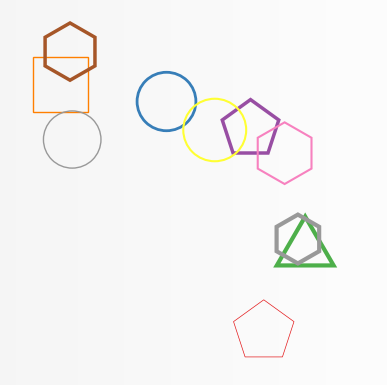[{"shape": "pentagon", "thickness": 0.5, "radius": 0.41, "center": [0.681, 0.139]}, {"shape": "circle", "thickness": 2, "radius": 0.38, "center": [0.43, 0.736]}, {"shape": "triangle", "thickness": 3, "radius": 0.42, "center": [0.788, 0.353]}, {"shape": "pentagon", "thickness": 2.5, "radius": 0.38, "center": [0.647, 0.665]}, {"shape": "square", "thickness": 1, "radius": 0.35, "center": [0.157, 0.78]}, {"shape": "circle", "thickness": 1.5, "radius": 0.41, "center": [0.554, 0.662]}, {"shape": "hexagon", "thickness": 2.5, "radius": 0.37, "center": [0.181, 0.866]}, {"shape": "hexagon", "thickness": 1.5, "radius": 0.4, "center": [0.734, 0.602]}, {"shape": "circle", "thickness": 1, "radius": 0.37, "center": [0.186, 0.638]}, {"shape": "hexagon", "thickness": 3, "radius": 0.32, "center": [0.769, 0.379]}]